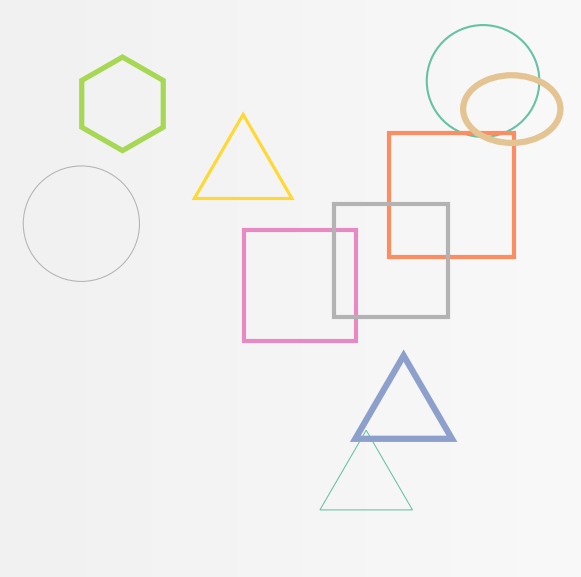[{"shape": "circle", "thickness": 1, "radius": 0.48, "center": [0.831, 0.859]}, {"shape": "triangle", "thickness": 0.5, "radius": 0.46, "center": [0.63, 0.162]}, {"shape": "square", "thickness": 2, "radius": 0.54, "center": [0.777, 0.662]}, {"shape": "triangle", "thickness": 3, "radius": 0.48, "center": [0.694, 0.287]}, {"shape": "square", "thickness": 2, "radius": 0.48, "center": [0.516, 0.505]}, {"shape": "hexagon", "thickness": 2.5, "radius": 0.4, "center": [0.211, 0.819]}, {"shape": "triangle", "thickness": 1.5, "radius": 0.49, "center": [0.418, 0.704]}, {"shape": "oval", "thickness": 3, "radius": 0.42, "center": [0.88, 0.81]}, {"shape": "circle", "thickness": 0.5, "radius": 0.5, "center": [0.14, 0.612]}, {"shape": "square", "thickness": 2, "radius": 0.49, "center": [0.673, 0.548]}]